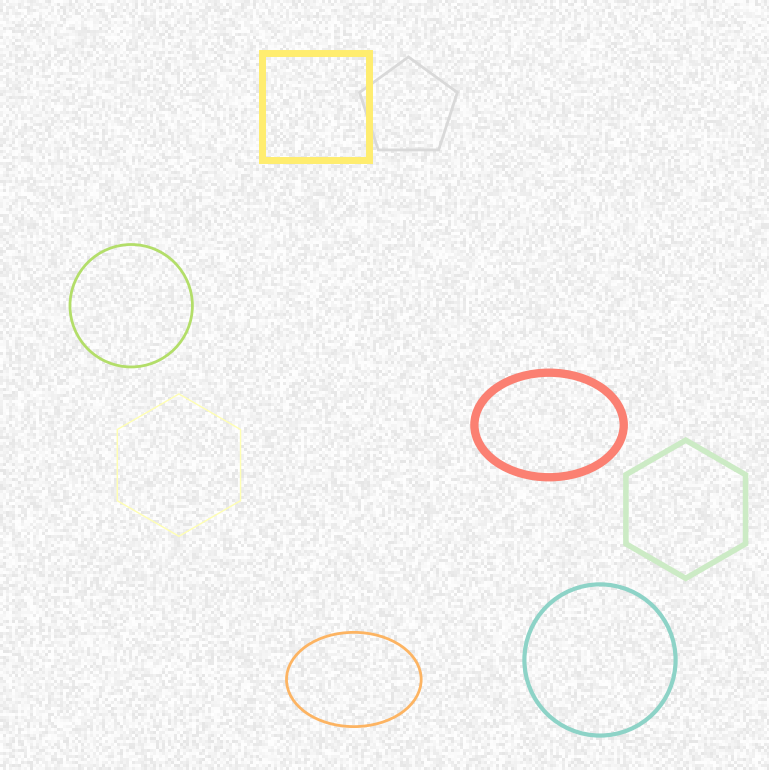[{"shape": "circle", "thickness": 1.5, "radius": 0.49, "center": [0.779, 0.143]}, {"shape": "hexagon", "thickness": 0.5, "radius": 0.46, "center": [0.232, 0.396]}, {"shape": "oval", "thickness": 3, "radius": 0.48, "center": [0.713, 0.448]}, {"shape": "oval", "thickness": 1, "radius": 0.44, "center": [0.46, 0.118]}, {"shape": "circle", "thickness": 1, "radius": 0.4, "center": [0.17, 0.603]}, {"shape": "pentagon", "thickness": 1, "radius": 0.33, "center": [0.53, 0.859]}, {"shape": "hexagon", "thickness": 2, "radius": 0.45, "center": [0.891, 0.339]}, {"shape": "square", "thickness": 2.5, "radius": 0.35, "center": [0.409, 0.862]}]